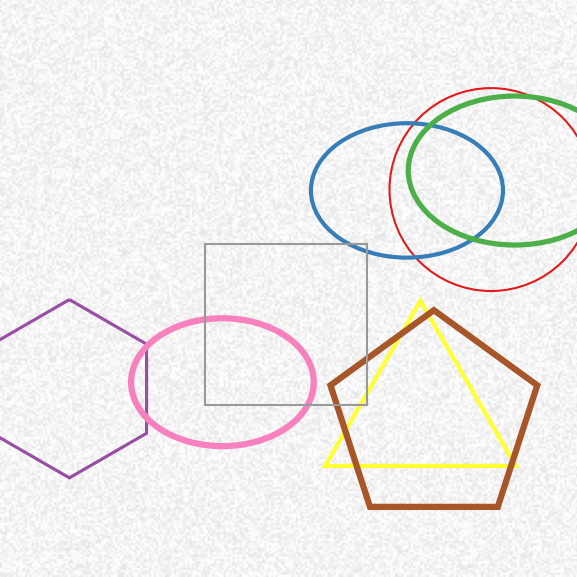[{"shape": "circle", "thickness": 1, "radius": 0.88, "center": [0.85, 0.671]}, {"shape": "oval", "thickness": 2, "radius": 0.83, "center": [0.705, 0.669]}, {"shape": "oval", "thickness": 2.5, "radius": 0.92, "center": [0.891, 0.704]}, {"shape": "hexagon", "thickness": 1.5, "radius": 0.77, "center": [0.12, 0.326]}, {"shape": "triangle", "thickness": 2, "radius": 0.95, "center": [0.728, 0.288]}, {"shape": "pentagon", "thickness": 3, "radius": 0.94, "center": [0.751, 0.274]}, {"shape": "oval", "thickness": 3, "radius": 0.79, "center": [0.385, 0.337]}, {"shape": "square", "thickness": 1, "radius": 0.7, "center": [0.496, 0.438]}]